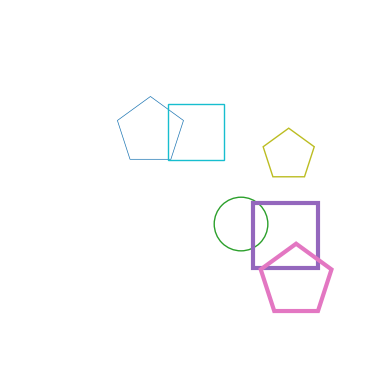[{"shape": "pentagon", "thickness": 0.5, "radius": 0.45, "center": [0.391, 0.659]}, {"shape": "circle", "thickness": 1, "radius": 0.35, "center": [0.626, 0.418]}, {"shape": "square", "thickness": 3, "radius": 0.42, "center": [0.742, 0.388]}, {"shape": "pentagon", "thickness": 3, "radius": 0.48, "center": [0.769, 0.27]}, {"shape": "pentagon", "thickness": 1, "radius": 0.35, "center": [0.75, 0.597]}, {"shape": "square", "thickness": 1, "radius": 0.36, "center": [0.508, 0.657]}]